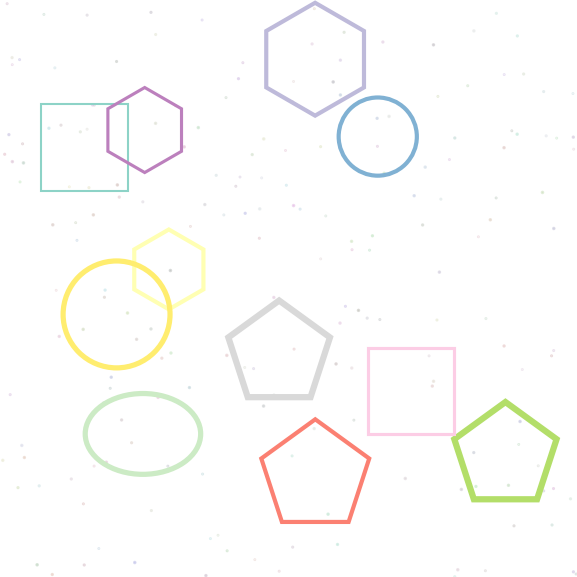[{"shape": "square", "thickness": 1, "radius": 0.38, "center": [0.147, 0.744]}, {"shape": "hexagon", "thickness": 2, "radius": 0.35, "center": [0.292, 0.533]}, {"shape": "hexagon", "thickness": 2, "radius": 0.49, "center": [0.546, 0.897]}, {"shape": "pentagon", "thickness": 2, "radius": 0.49, "center": [0.546, 0.175]}, {"shape": "circle", "thickness": 2, "radius": 0.34, "center": [0.654, 0.763]}, {"shape": "pentagon", "thickness": 3, "radius": 0.47, "center": [0.875, 0.21]}, {"shape": "square", "thickness": 1.5, "radius": 0.37, "center": [0.712, 0.322]}, {"shape": "pentagon", "thickness": 3, "radius": 0.46, "center": [0.483, 0.386]}, {"shape": "hexagon", "thickness": 1.5, "radius": 0.37, "center": [0.251, 0.774]}, {"shape": "oval", "thickness": 2.5, "radius": 0.5, "center": [0.248, 0.248]}, {"shape": "circle", "thickness": 2.5, "radius": 0.46, "center": [0.202, 0.455]}]